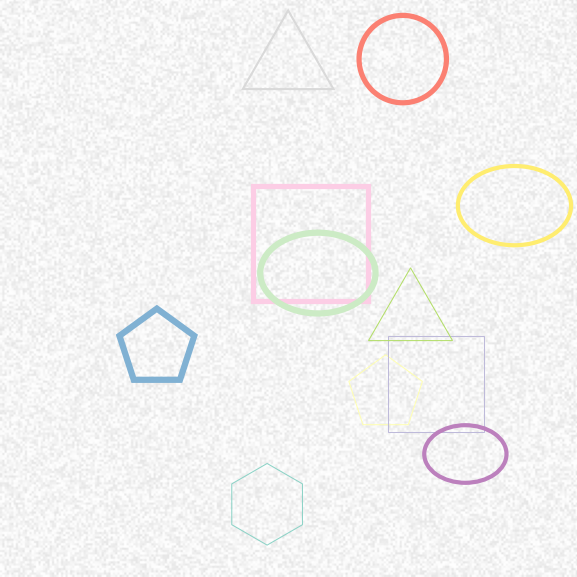[{"shape": "hexagon", "thickness": 0.5, "radius": 0.35, "center": [0.463, 0.126]}, {"shape": "pentagon", "thickness": 0.5, "radius": 0.33, "center": [0.668, 0.318]}, {"shape": "square", "thickness": 0.5, "radius": 0.42, "center": [0.755, 0.335]}, {"shape": "circle", "thickness": 2.5, "radius": 0.38, "center": [0.697, 0.897]}, {"shape": "pentagon", "thickness": 3, "radius": 0.34, "center": [0.272, 0.397]}, {"shape": "triangle", "thickness": 0.5, "radius": 0.42, "center": [0.711, 0.451]}, {"shape": "square", "thickness": 2.5, "radius": 0.5, "center": [0.538, 0.578]}, {"shape": "triangle", "thickness": 1, "radius": 0.45, "center": [0.499, 0.89]}, {"shape": "oval", "thickness": 2, "radius": 0.36, "center": [0.806, 0.213]}, {"shape": "oval", "thickness": 3, "radius": 0.5, "center": [0.55, 0.526]}, {"shape": "oval", "thickness": 2, "radius": 0.49, "center": [0.891, 0.643]}]